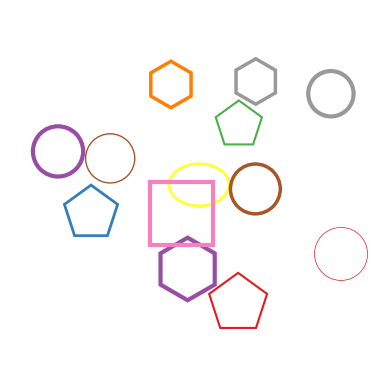[{"shape": "circle", "thickness": 0.5, "radius": 0.34, "center": [0.886, 0.341]}, {"shape": "pentagon", "thickness": 1.5, "radius": 0.4, "center": [0.618, 0.212]}, {"shape": "pentagon", "thickness": 2, "radius": 0.36, "center": [0.236, 0.447]}, {"shape": "pentagon", "thickness": 1.5, "radius": 0.32, "center": [0.62, 0.676]}, {"shape": "circle", "thickness": 3, "radius": 0.33, "center": [0.151, 0.607]}, {"shape": "hexagon", "thickness": 3, "radius": 0.41, "center": [0.487, 0.301]}, {"shape": "hexagon", "thickness": 2.5, "radius": 0.3, "center": [0.444, 0.781]}, {"shape": "oval", "thickness": 2, "radius": 0.39, "center": [0.517, 0.52]}, {"shape": "circle", "thickness": 2.5, "radius": 0.32, "center": [0.663, 0.509]}, {"shape": "circle", "thickness": 1, "radius": 0.32, "center": [0.286, 0.589]}, {"shape": "square", "thickness": 3, "radius": 0.41, "center": [0.47, 0.446]}, {"shape": "circle", "thickness": 3, "radius": 0.29, "center": [0.86, 0.757]}, {"shape": "hexagon", "thickness": 2.5, "radius": 0.3, "center": [0.664, 0.788]}]